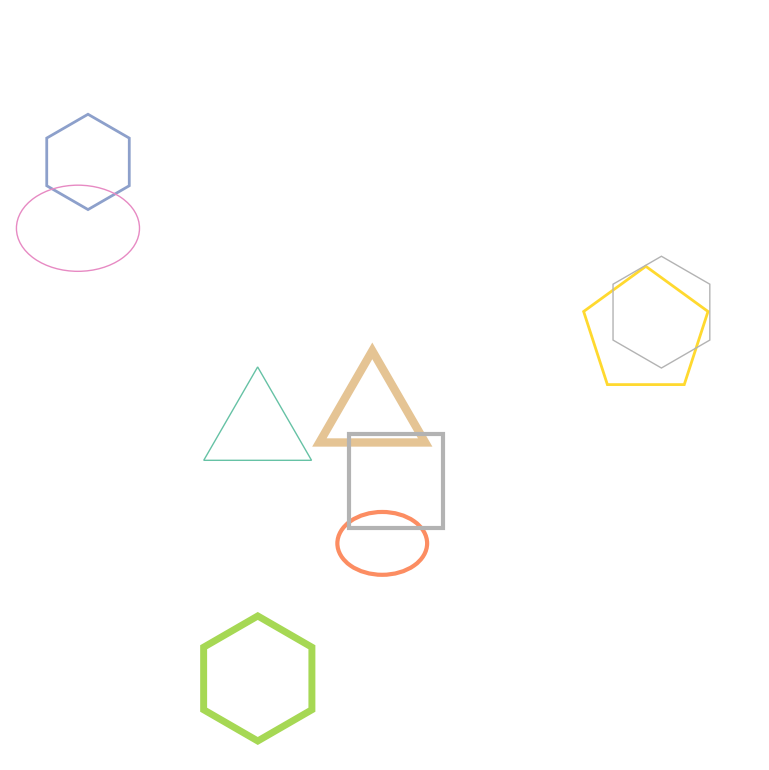[{"shape": "triangle", "thickness": 0.5, "radius": 0.4, "center": [0.335, 0.443]}, {"shape": "oval", "thickness": 1.5, "radius": 0.29, "center": [0.496, 0.294]}, {"shape": "hexagon", "thickness": 1, "radius": 0.31, "center": [0.114, 0.79]}, {"shape": "oval", "thickness": 0.5, "radius": 0.4, "center": [0.101, 0.704]}, {"shape": "hexagon", "thickness": 2.5, "radius": 0.41, "center": [0.335, 0.119]}, {"shape": "pentagon", "thickness": 1, "radius": 0.42, "center": [0.839, 0.569]}, {"shape": "triangle", "thickness": 3, "radius": 0.4, "center": [0.483, 0.465]}, {"shape": "square", "thickness": 1.5, "radius": 0.3, "center": [0.514, 0.376]}, {"shape": "hexagon", "thickness": 0.5, "radius": 0.36, "center": [0.859, 0.595]}]